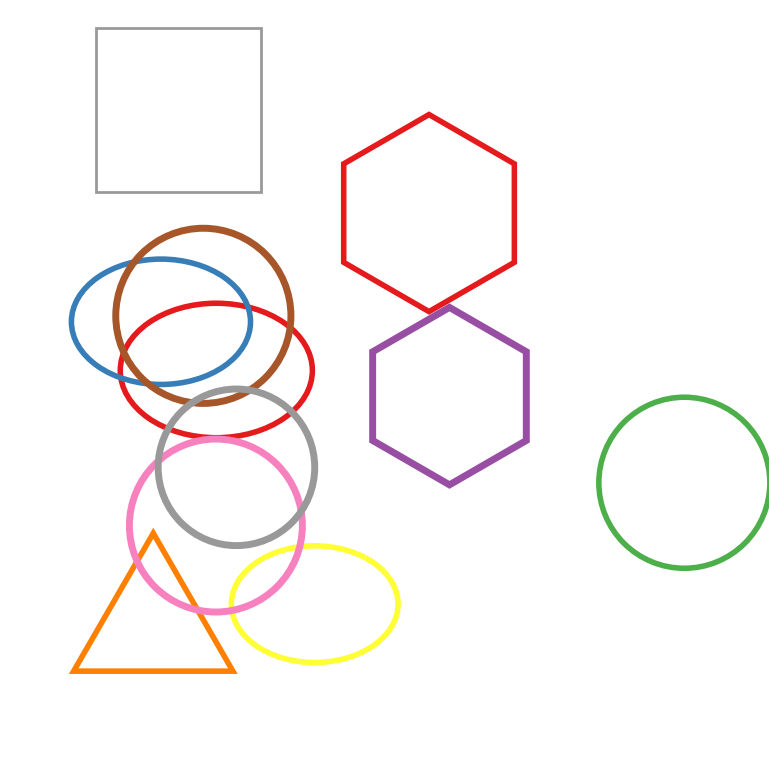[{"shape": "oval", "thickness": 2, "radius": 0.62, "center": [0.281, 0.519]}, {"shape": "hexagon", "thickness": 2, "radius": 0.64, "center": [0.557, 0.723]}, {"shape": "oval", "thickness": 2, "radius": 0.58, "center": [0.209, 0.582]}, {"shape": "circle", "thickness": 2, "radius": 0.56, "center": [0.889, 0.373]}, {"shape": "hexagon", "thickness": 2.5, "radius": 0.58, "center": [0.584, 0.486]}, {"shape": "triangle", "thickness": 2, "radius": 0.6, "center": [0.199, 0.188]}, {"shape": "oval", "thickness": 2, "radius": 0.54, "center": [0.409, 0.215]}, {"shape": "circle", "thickness": 2.5, "radius": 0.57, "center": [0.264, 0.59]}, {"shape": "circle", "thickness": 2.5, "radius": 0.56, "center": [0.28, 0.317]}, {"shape": "square", "thickness": 1, "radius": 0.53, "center": [0.232, 0.857]}, {"shape": "circle", "thickness": 2.5, "radius": 0.51, "center": [0.307, 0.393]}]